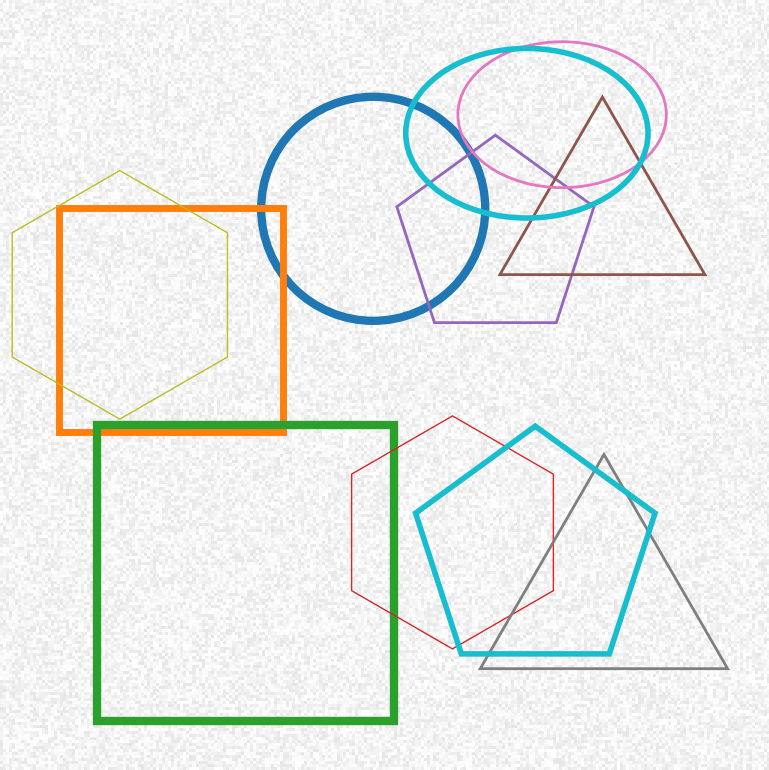[{"shape": "circle", "thickness": 3, "radius": 0.73, "center": [0.485, 0.729]}, {"shape": "square", "thickness": 2.5, "radius": 0.73, "center": [0.222, 0.584]}, {"shape": "square", "thickness": 3, "radius": 0.96, "center": [0.319, 0.256]}, {"shape": "hexagon", "thickness": 0.5, "radius": 0.76, "center": [0.588, 0.309]}, {"shape": "pentagon", "thickness": 1, "radius": 0.67, "center": [0.643, 0.69]}, {"shape": "triangle", "thickness": 1, "radius": 0.77, "center": [0.782, 0.72]}, {"shape": "oval", "thickness": 1, "radius": 0.68, "center": [0.73, 0.851]}, {"shape": "triangle", "thickness": 1, "radius": 0.93, "center": [0.784, 0.224]}, {"shape": "hexagon", "thickness": 0.5, "radius": 0.81, "center": [0.156, 0.617]}, {"shape": "oval", "thickness": 2, "radius": 0.79, "center": [0.684, 0.827]}, {"shape": "pentagon", "thickness": 2, "radius": 0.82, "center": [0.695, 0.283]}]